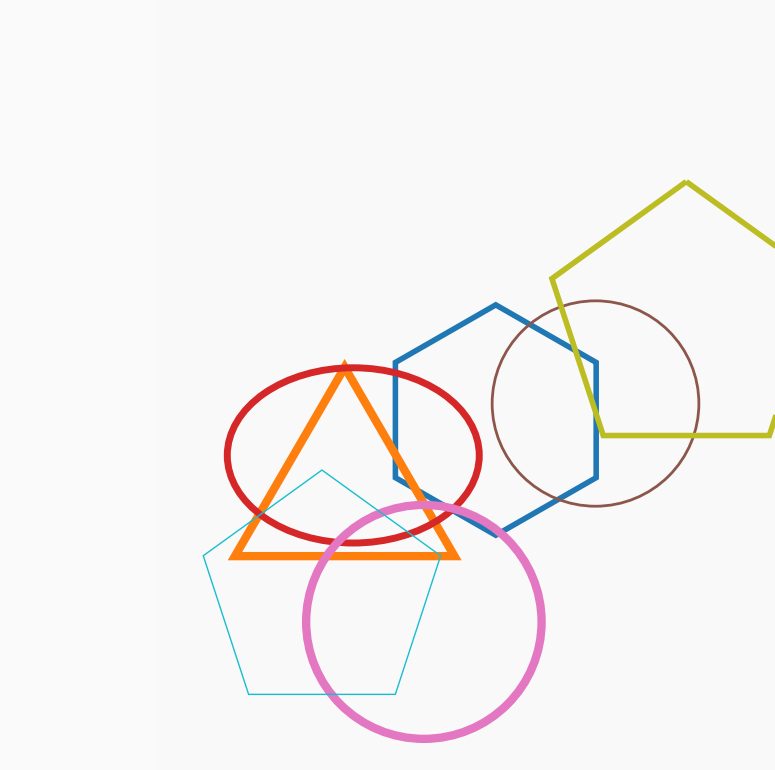[{"shape": "hexagon", "thickness": 2, "radius": 0.75, "center": [0.64, 0.454]}, {"shape": "triangle", "thickness": 3, "radius": 0.82, "center": [0.445, 0.36]}, {"shape": "oval", "thickness": 2.5, "radius": 0.81, "center": [0.456, 0.409]}, {"shape": "circle", "thickness": 1, "radius": 0.67, "center": [0.768, 0.476]}, {"shape": "circle", "thickness": 3, "radius": 0.76, "center": [0.547, 0.192]}, {"shape": "pentagon", "thickness": 2, "radius": 0.91, "center": [0.886, 0.582]}, {"shape": "pentagon", "thickness": 0.5, "radius": 0.81, "center": [0.415, 0.229]}]